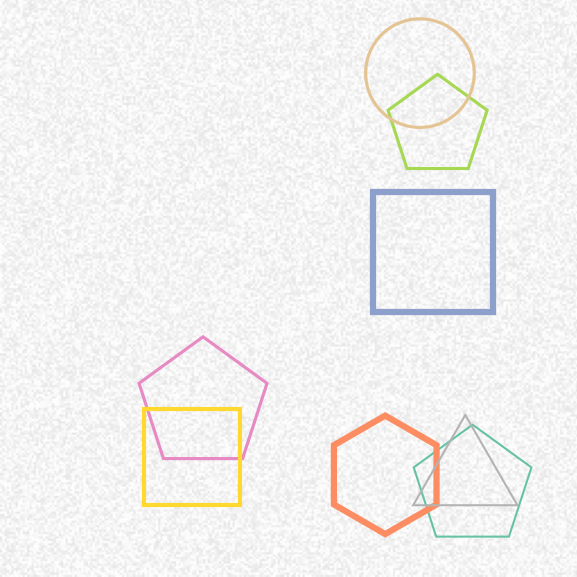[{"shape": "pentagon", "thickness": 1, "radius": 0.54, "center": [0.818, 0.157]}, {"shape": "hexagon", "thickness": 3, "radius": 0.51, "center": [0.667, 0.177]}, {"shape": "square", "thickness": 3, "radius": 0.52, "center": [0.75, 0.563]}, {"shape": "pentagon", "thickness": 1.5, "radius": 0.58, "center": [0.352, 0.299]}, {"shape": "pentagon", "thickness": 1.5, "radius": 0.45, "center": [0.758, 0.78]}, {"shape": "square", "thickness": 2, "radius": 0.42, "center": [0.333, 0.208]}, {"shape": "circle", "thickness": 1.5, "radius": 0.47, "center": [0.727, 0.873]}, {"shape": "triangle", "thickness": 1, "radius": 0.52, "center": [0.806, 0.176]}]